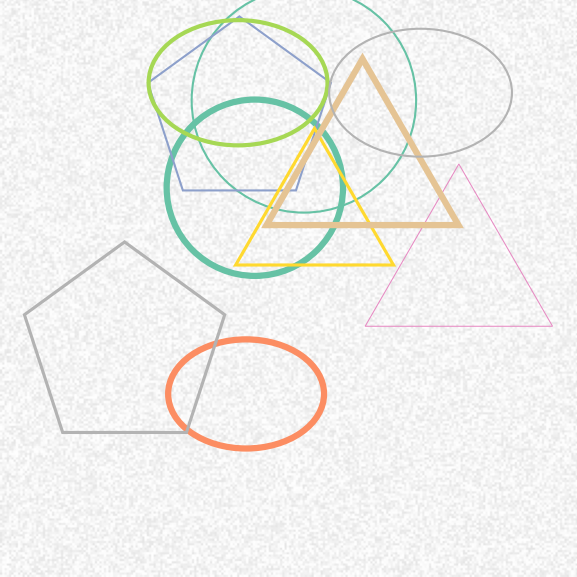[{"shape": "circle", "thickness": 3, "radius": 0.76, "center": [0.441, 0.674]}, {"shape": "circle", "thickness": 1, "radius": 0.97, "center": [0.526, 0.825]}, {"shape": "oval", "thickness": 3, "radius": 0.67, "center": [0.426, 0.317]}, {"shape": "pentagon", "thickness": 1, "radius": 0.83, "center": [0.415, 0.804]}, {"shape": "triangle", "thickness": 0.5, "radius": 0.94, "center": [0.795, 0.528]}, {"shape": "oval", "thickness": 2, "radius": 0.77, "center": [0.412, 0.856]}, {"shape": "triangle", "thickness": 1.5, "radius": 0.79, "center": [0.545, 0.619]}, {"shape": "triangle", "thickness": 3, "radius": 0.96, "center": [0.628, 0.705]}, {"shape": "pentagon", "thickness": 1.5, "radius": 0.91, "center": [0.216, 0.398]}, {"shape": "oval", "thickness": 1, "radius": 0.79, "center": [0.728, 0.839]}]